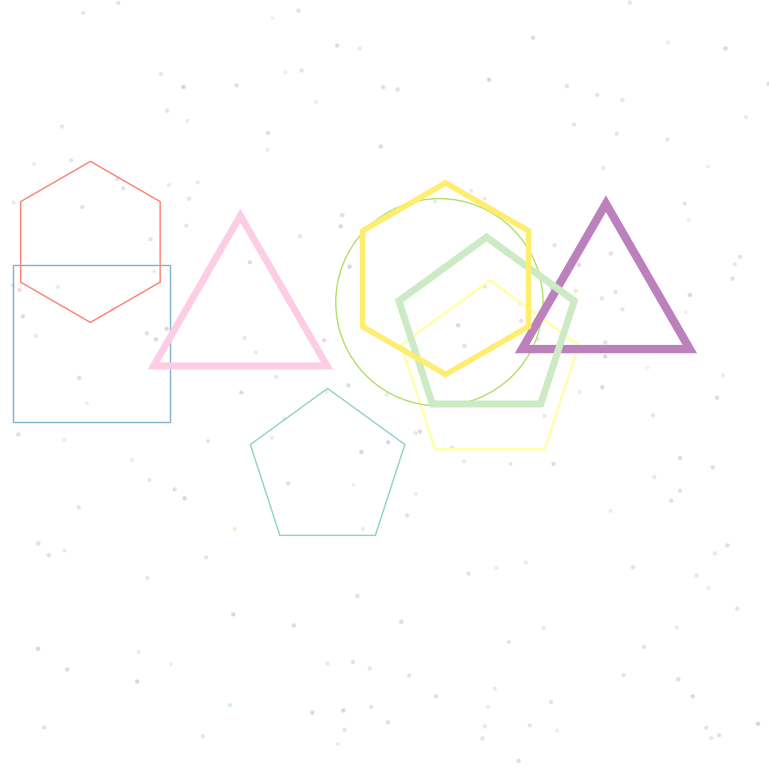[{"shape": "pentagon", "thickness": 0.5, "radius": 0.53, "center": [0.425, 0.39]}, {"shape": "pentagon", "thickness": 1, "radius": 0.61, "center": [0.636, 0.515]}, {"shape": "hexagon", "thickness": 0.5, "radius": 0.52, "center": [0.117, 0.686]}, {"shape": "square", "thickness": 0.5, "radius": 0.51, "center": [0.119, 0.554]}, {"shape": "circle", "thickness": 0.5, "radius": 0.67, "center": [0.571, 0.607]}, {"shape": "triangle", "thickness": 2.5, "radius": 0.65, "center": [0.312, 0.59]}, {"shape": "triangle", "thickness": 3, "radius": 0.63, "center": [0.787, 0.61]}, {"shape": "pentagon", "thickness": 2.5, "radius": 0.6, "center": [0.632, 0.572]}, {"shape": "hexagon", "thickness": 2, "radius": 0.62, "center": [0.579, 0.638]}]